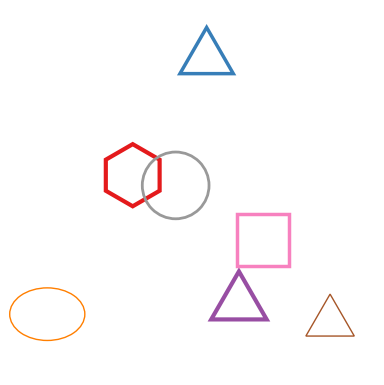[{"shape": "hexagon", "thickness": 3, "radius": 0.4, "center": [0.345, 0.545]}, {"shape": "triangle", "thickness": 2.5, "radius": 0.4, "center": [0.537, 0.849]}, {"shape": "triangle", "thickness": 3, "radius": 0.42, "center": [0.621, 0.212]}, {"shape": "oval", "thickness": 1, "radius": 0.49, "center": [0.123, 0.184]}, {"shape": "triangle", "thickness": 1, "radius": 0.36, "center": [0.857, 0.163]}, {"shape": "square", "thickness": 2.5, "radius": 0.34, "center": [0.684, 0.377]}, {"shape": "circle", "thickness": 2, "radius": 0.43, "center": [0.456, 0.518]}]